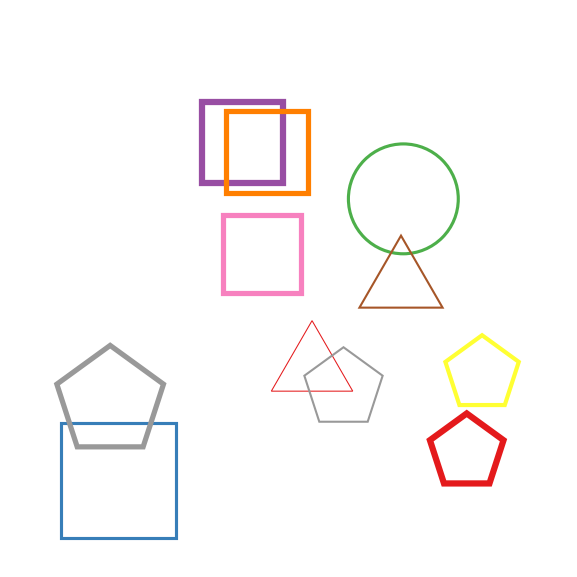[{"shape": "pentagon", "thickness": 3, "radius": 0.33, "center": [0.808, 0.216]}, {"shape": "triangle", "thickness": 0.5, "radius": 0.41, "center": [0.54, 0.363]}, {"shape": "square", "thickness": 1.5, "radius": 0.5, "center": [0.205, 0.167]}, {"shape": "circle", "thickness": 1.5, "radius": 0.48, "center": [0.698, 0.655]}, {"shape": "square", "thickness": 3, "radius": 0.35, "center": [0.42, 0.753]}, {"shape": "square", "thickness": 2.5, "radius": 0.35, "center": [0.463, 0.736]}, {"shape": "pentagon", "thickness": 2, "radius": 0.33, "center": [0.835, 0.352]}, {"shape": "triangle", "thickness": 1, "radius": 0.42, "center": [0.694, 0.508]}, {"shape": "square", "thickness": 2.5, "radius": 0.34, "center": [0.454, 0.559]}, {"shape": "pentagon", "thickness": 2.5, "radius": 0.49, "center": [0.191, 0.304]}, {"shape": "pentagon", "thickness": 1, "radius": 0.36, "center": [0.595, 0.327]}]